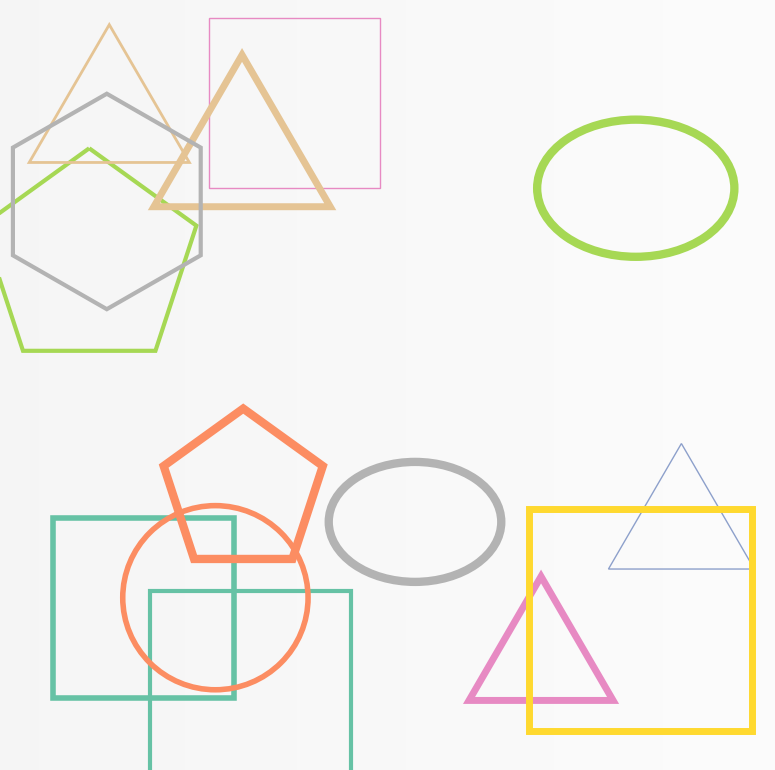[{"shape": "square", "thickness": 1.5, "radius": 0.65, "center": [0.324, 0.103]}, {"shape": "square", "thickness": 2, "radius": 0.58, "center": [0.185, 0.211]}, {"shape": "circle", "thickness": 2, "radius": 0.6, "center": [0.278, 0.224]}, {"shape": "pentagon", "thickness": 3, "radius": 0.54, "center": [0.314, 0.361]}, {"shape": "triangle", "thickness": 0.5, "radius": 0.54, "center": [0.879, 0.315]}, {"shape": "square", "thickness": 0.5, "radius": 0.55, "center": [0.379, 0.866]}, {"shape": "triangle", "thickness": 2.5, "radius": 0.54, "center": [0.698, 0.144]}, {"shape": "pentagon", "thickness": 1.5, "radius": 0.73, "center": [0.115, 0.662]}, {"shape": "oval", "thickness": 3, "radius": 0.64, "center": [0.82, 0.756]}, {"shape": "square", "thickness": 2.5, "radius": 0.72, "center": [0.826, 0.195]}, {"shape": "triangle", "thickness": 2.5, "radius": 0.66, "center": [0.312, 0.797]}, {"shape": "triangle", "thickness": 1, "radius": 0.6, "center": [0.141, 0.849]}, {"shape": "oval", "thickness": 3, "radius": 0.56, "center": [0.535, 0.322]}, {"shape": "hexagon", "thickness": 1.5, "radius": 0.7, "center": [0.138, 0.738]}]